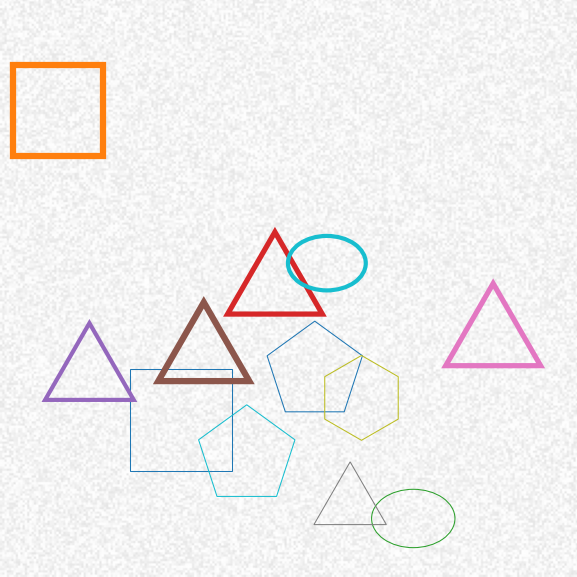[{"shape": "pentagon", "thickness": 0.5, "radius": 0.43, "center": [0.545, 0.356]}, {"shape": "square", "thickness": 0.5, "radius": 0.44, "center": [0.313, 0.272]}, {"shape": "square", "thickness": 3, "radius": 0.39, "center": [0.1, 0.808]}, {"shape": "oval", "thickness": 0.5, "radius": 0.36, "center": [0.716, 0.101]}, {"shape": "triangle", "thickness": 2.5, "radius": 0.47, "center": [0.476, 0.503]}, {"shape": "triangle", "thickness": 2, "radius": 0.44, "center": [0.155, 0.351]}, {"shape": "triangle", "thickness": 3, "radius": 0.45, "center": [0.353, 0.385]}, {"shape": "triangle", "thickness": 2.5, "radius": 0.47, "center": [0.854, 0.413]}, {"shape": "triangle", "thickness": 0.5, "radius": 0.36, "center": [0.606, 0.127]}, {"shape": "hexagon", "thickness": 0.5, "radius": 0.37, "center": [0.626, 0.31]}, {"shape": "pentagon", "thickness": 0.5, "radius": 0.44, "center": [0.427, 0.21]}, {"shape": "oval", "thickness": 2, "radius": 0.34, "center": [0.566, 0.543]}]